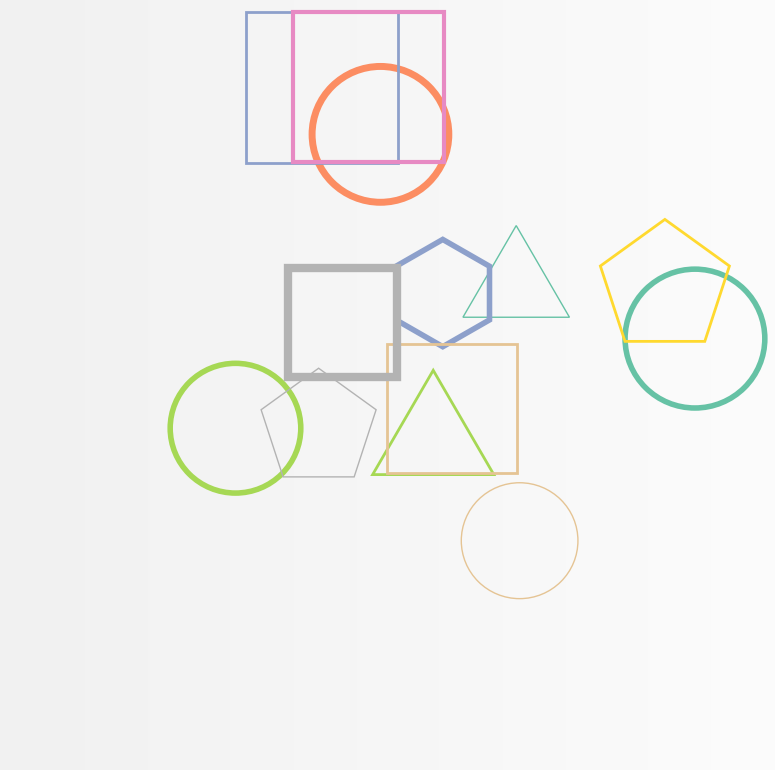[{"shape": "circle", "thickness": 2, "radius": 0.45, "center": [0.897, 0.56]}, {"shape": "triangle", "thickness": 0.5, "radius": 0.4, "center": [0.666, 0.628]}, {"shape": "circle", "thickness": 2.5, "radius": 0.44, "center": [0.491, 0.826]}, {"shape": "hexagon", "thickness": 2, "radius": 0.35, "center": [0.571, 0.619]}, {"shape": "square", "thickness": 1, "radius": 0.49, "center": [0.416, 0.886]}, {"shape": "square", "thickness": 1.5, "radius": 0.49, "center": [0.476, 0.887]}, {"shape": "circle", "thickness": 2, "radius": 0.42, "center": [0.304, 0.444]}, {"shape": "triangle", "thickness": 1, "radius": 0.45, "center": [0.559, 0.429]}, {"shape": "pentagon", "thickness": 1, "radius": 0.44, "center": [0.858, 0.627]}, {"shape": "square", "thickness": 1, "radius": 0.42, "center": [0.583, 0.469]}, {"shape": "circle", "thickness": 0.5, "radius": 0.38, "center": [0.67, 0.298]}, {"shape": "square", "thickness": 3, "radius": 0.35, "center": [0.442, 0.581]}, {"shape": "pentagon", "thickness": 0.5, "radius": 0.39, "center": [0.411, 0.444]}]